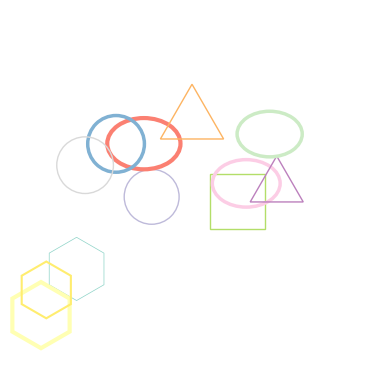[{"shape": "hexagon", "thickness": 0.5, "radius": 0.41, "center": [0.199, 0.301]}, {"shape": "hexagon", "thickness": 3, "radius": 0.43, "center": [0.106, 0.182]}, {"shape": "circle", "thickness": 1, "radius": 0.36, "center": [0.394, 0.489]}, {"shape": "oval", "thickness": 3, "radius": 0.48, "center": [0.374, 0.627]}, {"shape": "circle", "thickness": 2.5, "radius": 0.37, "center": [0.301, 0.626]}, {"shape": "triangle", "thickness": 1, "radius": 0.47, "center": [0.499, 0.686]}, {"shape": "square", "thickness": 1, "radius": 0.36, "center": [0.618, 0.477]}, {"shape": "oval", "thickness": 2.5, "radius": 0.44, "center": [0.64, 0.524]}, {"shape": "circle", "thickness": 1, "radius": 0.37, "center": [0.221, 0.571]}, {"shape": "triangle", "thickness": 1, "radius": 0.4, "center": [0.719, 0.515]}, {"shape": "oval", "thickness": 2.5, "radius": 0.42, "center": [0.7, 0.652]}, {"shape": "hexagon", "thickness": 1.5, "radius": 0.37, "center": [0.12, 0.247]}]